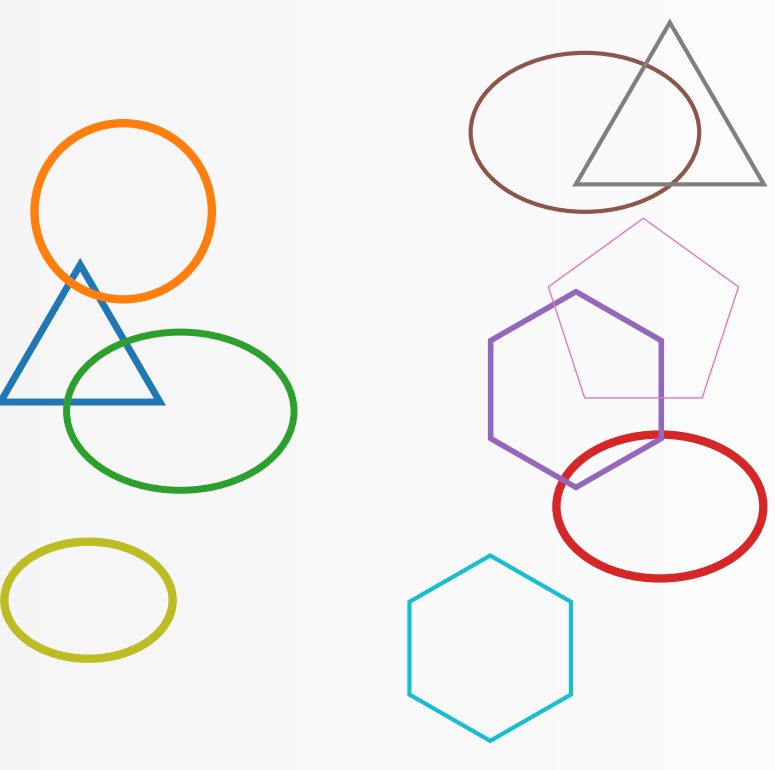[{"shape": "triangle", "thickness": 2.5, "radius": 0.59, "center": [0.103, 0.537]}, {"shape": "circle", "thickness": 3, "radius": 0.57, "center": [0.159, 0.726]}, {"shape": "oval", "thickness": 2.5, "radius": 0.73, "center": [0.233, 0.466]}, {"shape": "oval", "thickness": 3, "radius": 0.67, "center": [0.851, 0.342]}, {"shape": "hexagon", "thickness": 2, "radius": 0.64, "center": [0.743, 0.494]}, {"shape": "oval", "thickness": 1.5, "radius": 0.74, "center": [0.755, 0.828]}, {"shape": "pentagon", "thickness": 0.5, "radius": 0.65, "center": [0.83, 0.588]}, {"shape": "triangle", "thickness": 1.5, "radius": 0.7, "center": [0.864, 0.831]}, {"shape": "oval", "thickness": 3, "radius": 0.54, "center": [0.114, 0.221]}, {"shape": "hexagon", "thickness": 1.5, "radius": 0.6, "center": [0.633, 0.158]}]